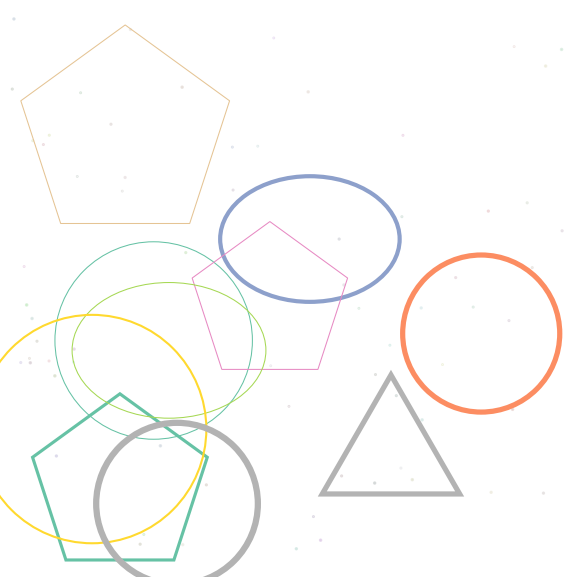[{"shape": "pentagon", "thickness": 1.5, "radius": 0.8, "center": [0.208, 0.158]}, {"shape": "circle", "thickness": 0.5, "radius": 0.85, "center": [0.266, 0.41]}, {"shape": "circle", "thickness": 2.5, "radius": 0.68, "center": [0.833, 0.422]}, {"shape": "oval", "thickness": 2, "radius": 0.78, "center": [0.537, 0.585]}, {"shape": "pentagon", "thickness": 0.5, "radius": 0.71, "center": [0.467, 0.474]}, {"shape": "oval", "thickness": 0.5, "radius": 0.84, "center": [0.293, 0.392]}, {"shape": "circle", "thickness": 1, "radius": 0.99, "center": [0.16, 0.256]}, {"shape": "pentagon", "thickness": 0.5, "radius": 0.95, "center": [0.217, 0.766]}, {"shape": "circle", "thickness": 3, "radius": 0.7, "center": [0.307, 0.127]}, {"shape": "triangle", "thickness": 2.5, "radius": 0.69, "center": [0.677, 0.212]}]